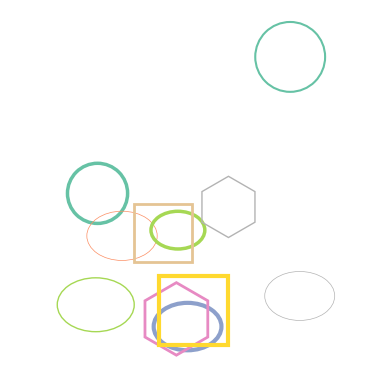[{"shape": "circle", "thickness": 1.5, "radius": 0.45, "center": [0.754, 0.852]}, {"shape": "circle", "thickness": 2.5, "radius": 0.39, "center": [0.253, 0.498]}, {"shape": "oval", "thickness": 0.5, "radius": 0.46, "center": [0.317, 0.387]}, {"shape": "oval", "thickness": 3, "radius": 0.44, "center": [0.487, 0.152]}, {"shape": "hexagon", "thickness": 2, "radius": 0.47, "center": [0.458, 0.172]}, {"shape": "oval", "thickness": 2.5, "radius": 0.35, "center": [0.462, 0.402]}, {"shape": "oval", "thickness": 1, "radius": 0.5, "center": [0.249, 0.208]}, {"shape": "square", "thickness": 3, "radius": 0.45, "center": [0.502, 0.193]}, {"shape": "square", "thickness": 2, "radius": 0.38, "center": [0.423, 0.395]}, {"shape": "hexagon", "thickness": 1, "radius": 0.4, "center": [0.593, 0.463]}, {"shape": "oval", "thickness": 0.5, "radius": 0.45, "center": [0.779, 0.231]}]